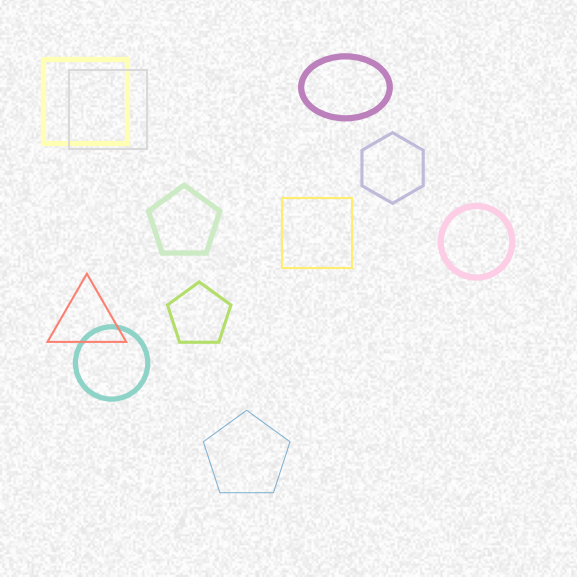[{"shape": "circle", "thickness": 2.5, "radius": 0.31, "center": [0.193, 0.371]}, {"shape": "square", "thickness": 2.5, "radius": 0.36, "center": [0.147, 0.825]}, {"shape": "hexagon", "thickness": 1.5, "radius": 0.31, "center": [0.68, 0.708]}, {"shape": "triangle", "thickness": 1, "radius": 0.39, "center": [0.15, 0.446]}, {"shape": "pentagon", "thickness": 0.5, "radius": 0.39, "center": [0.427, 0.21]}, {"shape": "pentagon", "thickness": 1.5, "radius": 0.29, "center": [0.345, 0.453]}, {"shape": "circle", "thickness": 3, "radius": 0.31, "center": [0.825, 0.581]}, {"shape": "square", "thickness": 1, "radius": 0.34, "center": [0.187, 0.809]}, {"shape": "oval", "thickness": 3, "radius": 0.38, "center": [0.598, 0.848]}, {"shape": "pentagon", "thickness": 2.5, "radius": 0.32, "center": [0.319, 0.614]}, {"shape": "square", "thickness": 1, "radius": 0.3, "center": [0.549, 0.595]}]